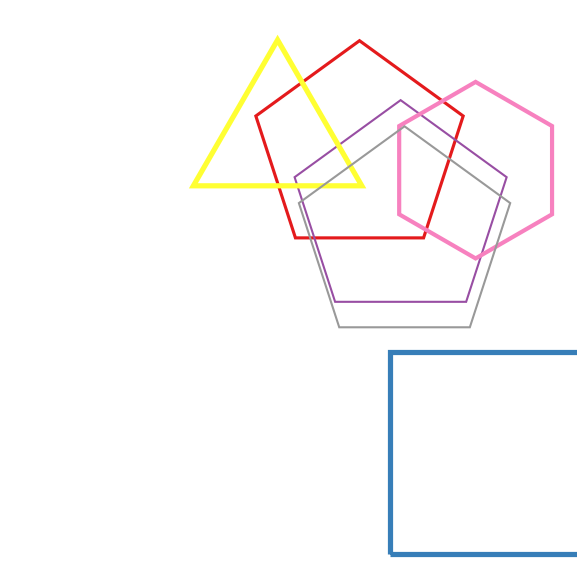[{"shape": "pentagon", "thickness": 1.5, "radius": 0.94, "center": [0.623, 0.74]}, {"shape": "square", "thickness": 2.5, "radius": 0.87, "center": [0.849, 0.215]}, {"shape": "pentagon", "thickness": 1, "radius": 0.97, "center": [0.694, 0.633]}, {"shape": "triangle", "thickness": 2.5, "radius": 0.84, "center": [0.481, 0.762]}, {"shape": "hexagon", "thickness": 2, "radius": 0.76, "center": [0.824, 0.704]}, {"shape": "pentagon", "thickness": 1, "radius": 0.96, "center": [0.7, 0.588]}]